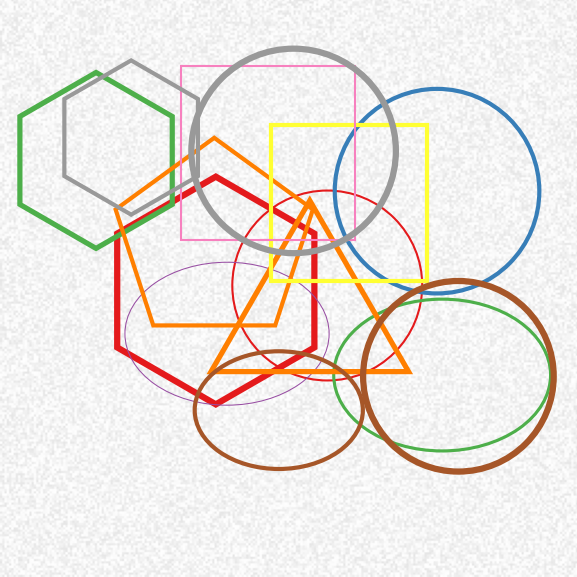[{"shape": "hexagon", "thickness": 3, "radius": 0.99, "center": [0.374, 0.496]}, {"shape": "circle", "thickness": 1, "radius": 0.82, "center": [0.567, 0.505]}, {"shape": "circle", "thickness": 2, "radius": 0.89, "center": [0.757, 0.668]}, {"shape": "oval", "thickness": 1.5, "radius": 0.94, "center": [0.766, 0.35]}, {"shape": "hexagon", "thickness": 2.5, "radius": 0.76, "center": [0.166, 0.721]}, {"shape": "oval", "thickness": 0.5, "radius": 0.88, "center": [0.393, 0.421]}, {"shape": "triangle", "thickness": 2.5, "radius": 0.99, "center": [0.536, 0.454]}, {"shape": "pentagon", "thickness": 2, "radius": 0.9, "center": [0.371, 0.581]}, {"shape": "square", "thickness": 2, "radius": 0.68, "center": [0.604, 0.648]}, {"shape": "oval", "thickness": 2, "radius": 0.73, "center": [0.483, 0.289]}, {"shape": "circle", "thickness": 3, "radius": 0.83, "center": [0.794, 0.348]}, {"shape": "square", "thickness": 1, "radius": 0.75, "center": [0.464, 0.734]}, {"shape": "hexagon", "thickness": 2, "radius": 0.67, "center": [0.227, 0.761]}, {"shape": "circle", "thickness": 3, "radius": 0.89, "center": [0.508, 0.738]}]